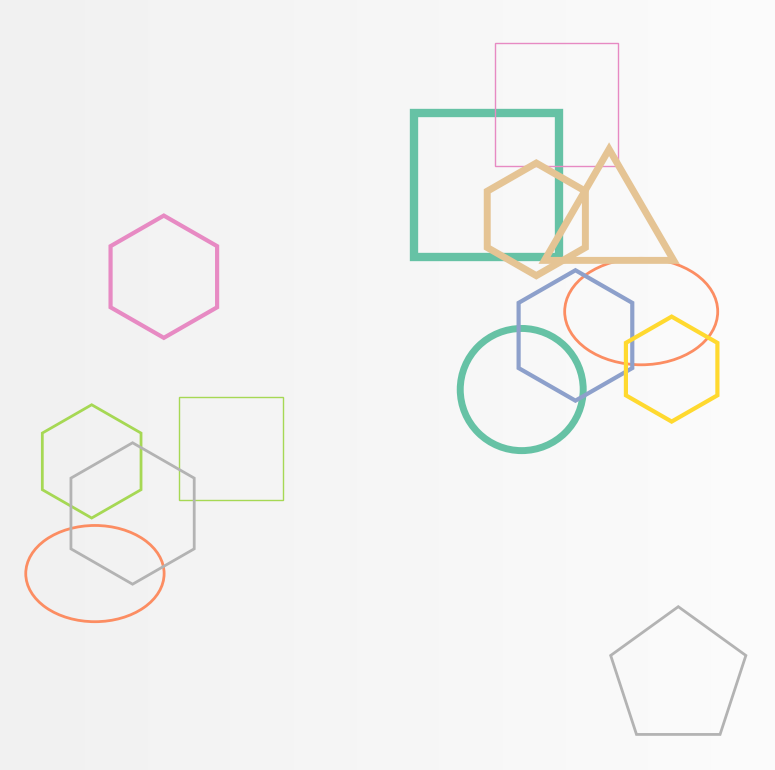[{"shape": "square", "thickness": 3, "radius": 0.47, "center": [0.628, 0.76]}, {"shape": "circle", "thickness": 2.5, "radius": 0.4, "center": [0.673, 0.494]}, {"shape": "oval", "thickness": 1, "radius": 0.45, "center": [0.122, 0.255]}, {"shape": "oval", "thickness": 1, "radius": 0.49, "center": [0.827, 0.595]}, {"shape": "hexagon", "thickness": 1.5, "radius": 0.42, "center": [0.743, 0.564]}, {"shape": "hexagon", "thickness": 1.5, "radius": 0.4, "center": [0.211, 0.641]}, {"shape": "square", "thickness": 0.5, "radius": 0.4, "center": [0.718, 0.864]}, {"shape": "square", "thickness": 0.5, "radius": 0.34, "center": [0.299, 0.417]}, {"shape": "hexagon", "thickness": 1, "radius": 0.37, "center": [0.118, 0.401]}, {"shape": "hexagon", "thickness": 1.5, "radius": 0.34, "center": [0.867, 0.521]}, {"shape": "triangle", "thickness": 2.5, "radius": 0.48, "center": [0.786, 0.71]}, {"shape": "hexagon", "thickness": 2.5, "radius": 0.37, "center": [0.692, 0.715]}, {"shape": "hexagon", "thickness": 1, "radius": 0.46, "center": [0.171, 0.333]}, {"shape": "pentagon", "thickness": 1, "radius": 0.46, "center": [0.875, 0.12]}]